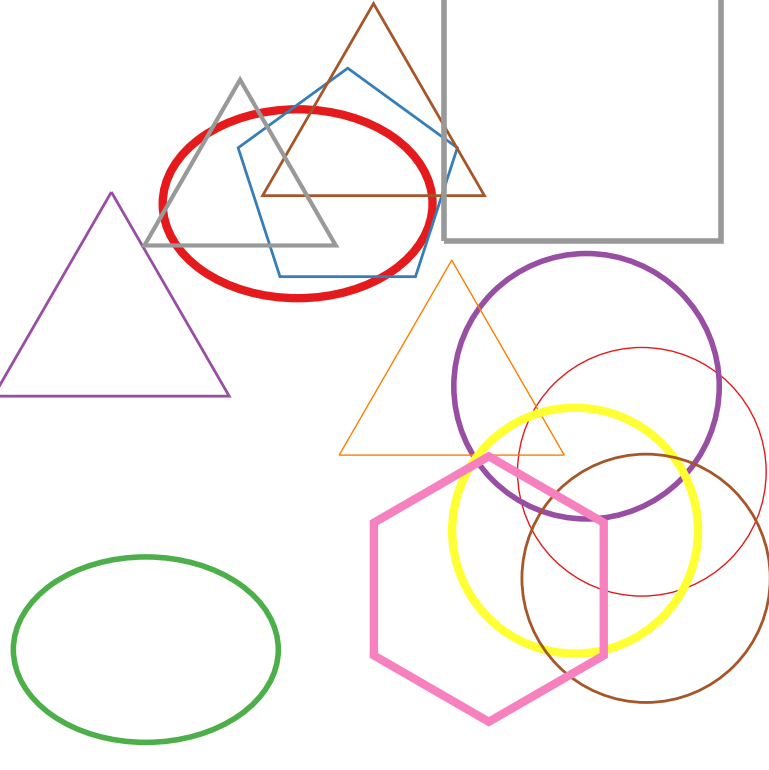[{"shape": "oval", "thickness": 3, "radius": 0.88, "center": [0.387, 0.735]}, {"shape": "circle", "thickness": 0.5, "radius": 0.81, "center": [0.834, 0.387]}, {"shape": "pentagon", "thickness": 1, "radius": 0.75, "center": [0.452, 0.762]}, {"shape": "oval", "thickness": 2, "radius": 0.86, "center": [0.189, 0.156]}, {"shape": "circle", "thickness": 2, "radius": 0.86, "center": [0.762, 0.498]}, {"shape": "triangle", "thickness": 1, "radius": 0.88, "center": [0.145, 0.574]}, {"shape": "triangle", "thickness": 0.5, "radius": 0.84, "center": [0.587, 0.493]}, {"shape": "circle", "thickness": 3, "radius": 0.8, "center": [0.747, 0.311]}, {"shape": "circle", "thickness": 1, "radius": 0.81, "center": [0.839, 0.249]}, {"shape": "triangle", "thickness": 1, "radius": 0.83, "center": [0.485, 0.829]}, {"shape": "hexagon", "thickness": 3, "radius": 0.86, "center": [0.635, 0.235]}, {"shape": "square", "thickness": 2, "radius": 0.9, "center": [0.756, 0.866]}, {"shape": "triangle", "thickness": 1.5, "radius": 0.72, "center": [0.312, 0.753]}]